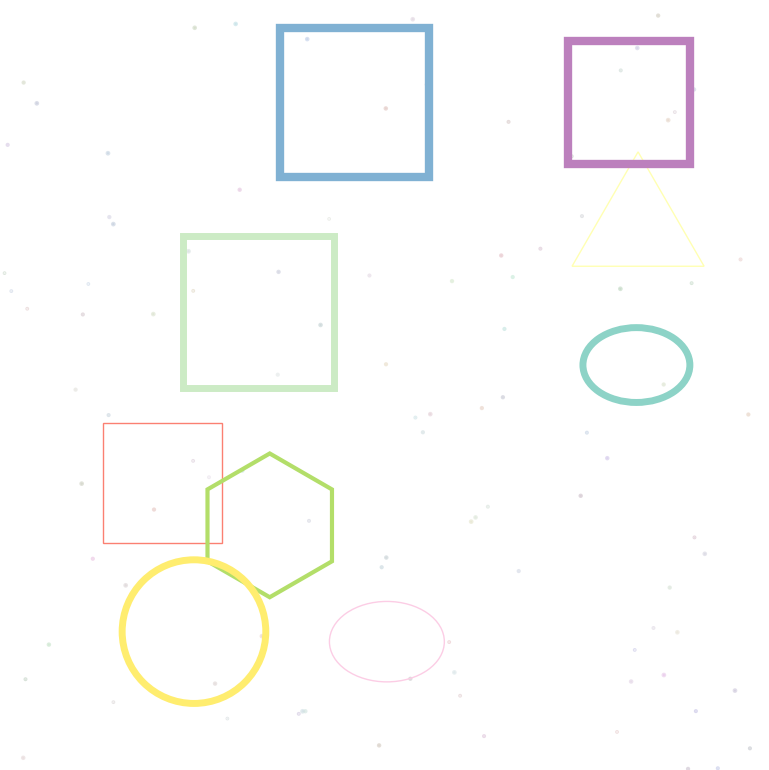[{"shape": "oval", "thickness": 2.5, "radius": 0.35, "center": [0.826, 0.526]}, {"shape": "triangle", "thickness": 0.5, "radius": 0.5, "center": [0.829, 0.704]}, {"shape": "square", "thickness": 0.5, "radius": 0.39, "center": [0.211, 0.373]}, {"shape": "square", "thickness": 3, "radius": 0.48, "center": [0.46, 0.867]}, {"shape": "hexagon", "thickness": 1.5, "radius": 0.47, "center": [0.35, 0.318]}, {"shape": "oval", "thickness": 0.5, "radius": 0.37, "center": [0.502, 0.167]}, {"shape": "square", "thickness": 3, "radius": 0.4, "center": [0.817, 0.867]}, {"shape": "square", "thickness": 2.5, "radius": 0.49, "center": [0.336, 0.595]}, {"shape": "circle", "thickness": 2.5, "radius": 0.47, "center": [0.252, 0.18]}]